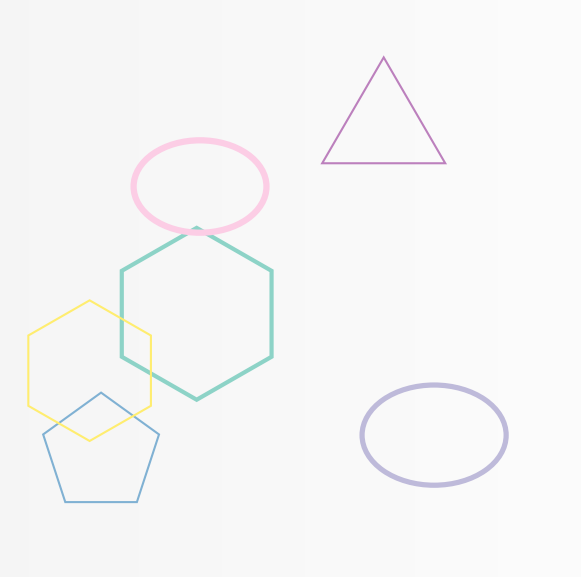[{"shape": "hexagon", "thickness": 2, "radius": 0.74, "center": [0.338, 0.456]}, {"shape": "oval", "thickness": 2.5, "radius": 0.62, "center": [0.747, 0.246]}, {"shape": "pentagon", "thickness": 1, "radius": 0.52, "center": [0.174, 0.214]}, {"shape": "oval", "thickness": 3, "radius": 0.57, "center": [0.344, 0.676]}, {"shape": "triangle", "thickness": 1, "radius": 0.61, "center": [0.66, 0.778]}, {"shape": "hexagon", "thickness": 1, "radius": 0.61, "center": [0.154, 0.357]}]